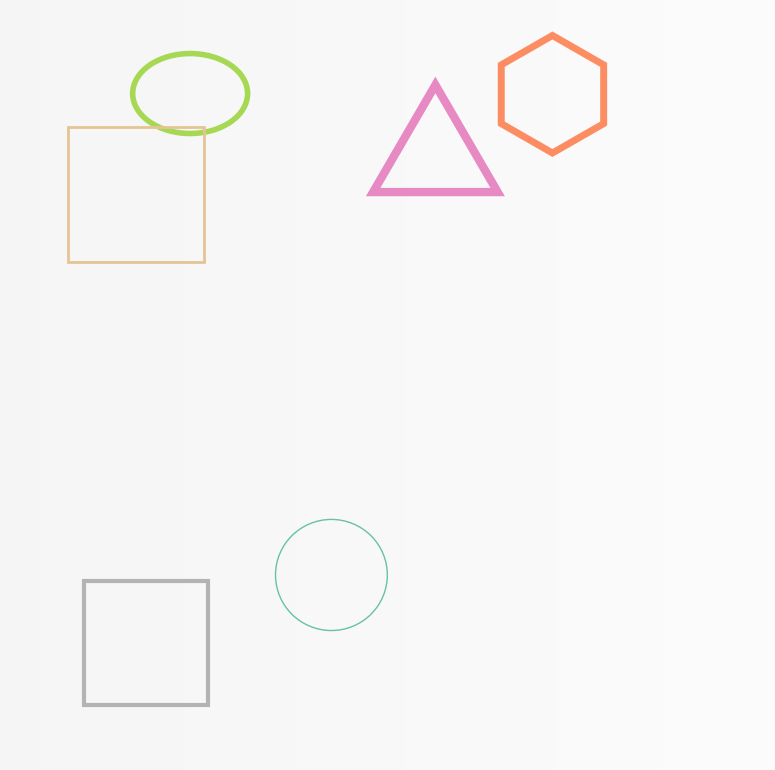[{"shape": "circle", "thickness": 0.5, "radius": 0.36, "center": [0.428, 0.253]}, {"shape": "hexagon", "thickness": 2.5, "radius": 0.38, "center": [0.713, 0.878]}, {"shape": "triangle", "thickness": 3, "radius": 0.46, "center": [0.562, 0.797]}, {"shape": "oval", "thickness": 2, "radius": 0.37, "center": [0.245, 0.879]}, {"shape": "square", "thickness": 1, "radius": 0.44, "center": [0.175, 0.748]}, {"shape": "square", "thickness": 1.5, "radius": 0.4, "center": [0.188, 0.165]}]